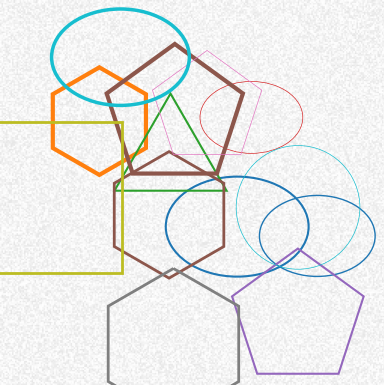[{"shape": "oval", "thickness": 1, "radius": 0.75, "center": [0.824, 0.387]}, {"shape": "oval", "thickness": 1.5, "radius": 0.93, "center": [0.616, 0.411]}, {"shape": "hexagon", "thickness": 3, "radius": 0.7, "center": [0.258, 0.685]}, {"shape": "triangle", "thickness": 1.5, "radius": 0.84, "center": [0.443, 0.589]}, {"shape": "oval", "thickness": 0.5, "radius": 0.67, "center": [0.653, 0.695]}, {"shape": "pentagon", "thickness": 1.5, "radius": 0.9, "center": [0.774, 0.175]}, {"shape": "pentagon", "thickness": 3, "radius": 0.93, "center": [0.454, 0.7]}, {"shape": "hexagon", "thickness": 2, "radius": 0.82, "center": [0.439, 0.442]}, {"shape": "pentagon", "thickness": 0.5, "radius": 0.75, "center": [0.538, 0.72]}, {"shape": "hexagon", "thickness": 2, "radius": 0.98, "center": [0.451, 0.107]}, {"shape": "square", "thickness": 2, "radius": 0.98, "center": [0.122, 0.486]}, {"shape": "oval", "thickness": 2.5, "radius": 0.89, "center": [0.313, 0.851]}, {"shape": "circle", "thickness": 0.5, "radius": 0.8, "center": [0.774, 0.461]}]